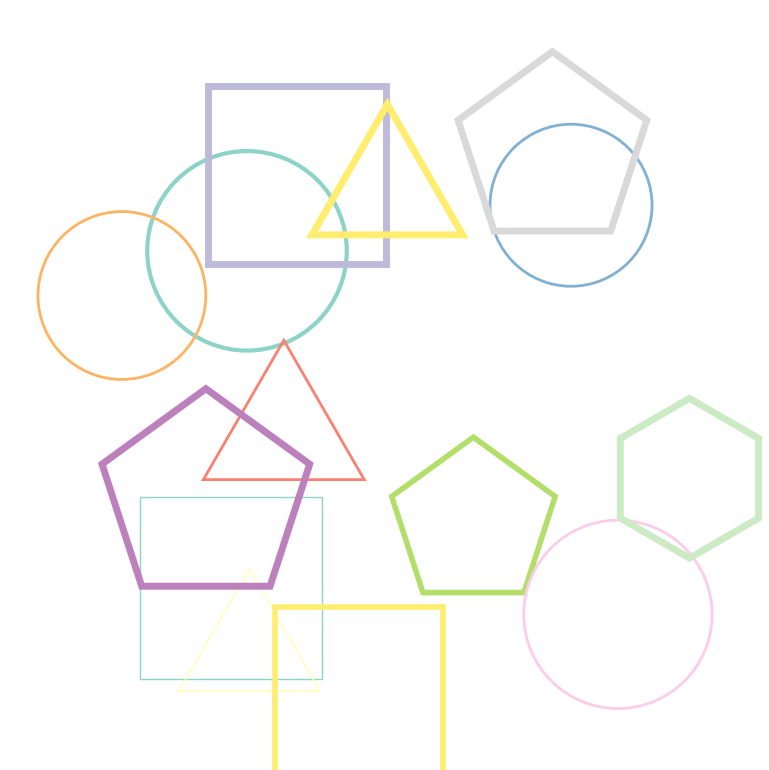[{"shape": "square", "thickness": 0.5, "radius": 0.59, "center": [0.3, 0.236]}, {"shape": "circle", "thickness": 1.5, "radius": 0.65, "center": [0.321, 0.674]}, {"shape": "triangle", "thickness": 0.5, "radius": 0.53, "center": [0.324, 0.155]}, {"shape": "square", "thickness": 2.5, "radius": 0.58, "center": [0.386, 0.772]}, {"shape": "triangle", "thickness": 1, "radius": 0.6, "center": [0.369, 0.437]}, {"shape": "circle", "thickness": 1, "radius": 0.53, "center": [0.742, 0.733]}, {"shape": "circle", "thickness": 1, "radius": 0.54, "center": [0.158, 0.616]}, {"shape": "pentagon", "thickness": 2, "radius": 0.56, "center": [0.615, 0.321]}, {"shape": "circle", "thickness": 1, "radius": 0.61, "center": [0.803, 0.202]}, {"shape": "pentagon", "thickness": 2.5, "radius": 0.64, "center": [0.717, 0.804]}, {"shape": "pentagon", "thickness": 2.5, "radius": 0.71, "center": [0.267, 0.353]}, {"shape": "hexagon", "thickness": 2.5, "radius": 0.52, "center": [0.895, 0.379]}, {"shape": "triangle", "thickness": 2.5, "radius": 0.56, "center": [0.503, 0.751]}, {"shape": "square", "thickness": 2, "radius": 0.54, "center": [0.466, 0.103]}]